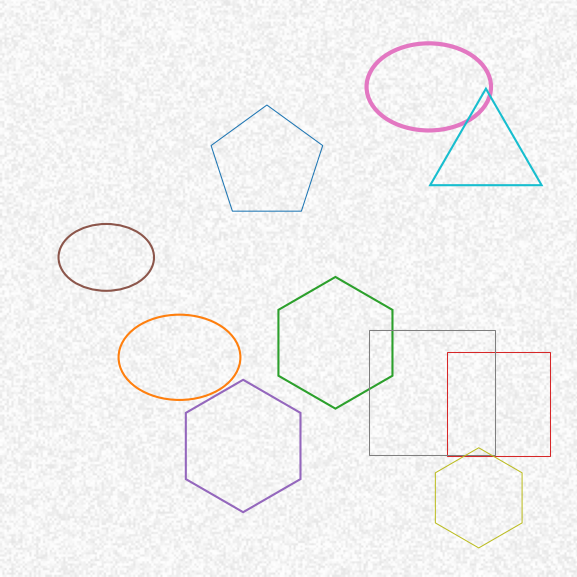[{"shape": "pentagon", "thickness": 0.5, "radius": 0.51, "center": [0.462, 0.716]}, {"shape": "oval", "thickness": 1, "radius": 0.53, "center": [0.311, 0.38]}, {"shape": "hexagon", "thickness": 1, "radius": 0.57, "center": [0.581, 0.406]}, {"shape": "square", "thickness": 0.5, "radius": 0.45, "center": [0.863, 0.299]}, {"shape": "hexagon", "thickness": 1, "radius": 0.57, "center": [0.421, 0.227]}, {"shape": "oval", "thickness": 1, "radius": 0.41, "center": [0.184, 0.553]}, {"shape": "oval", "thickness": 2, "radius": 0.54, "center": [0.743, 0.849]}, {"shape": "square", "thickness": 0.5, "radius": 0.54, "center": [0.748, 0.32]}, {"shape": "hexagon", "thickness": 0.5, "radius": 0.43, "center": [0.829, 0.137]}, {"shape": "triangle", "thickness": 1, "radius": 0.56, "center": [0.841, 0.734]}]